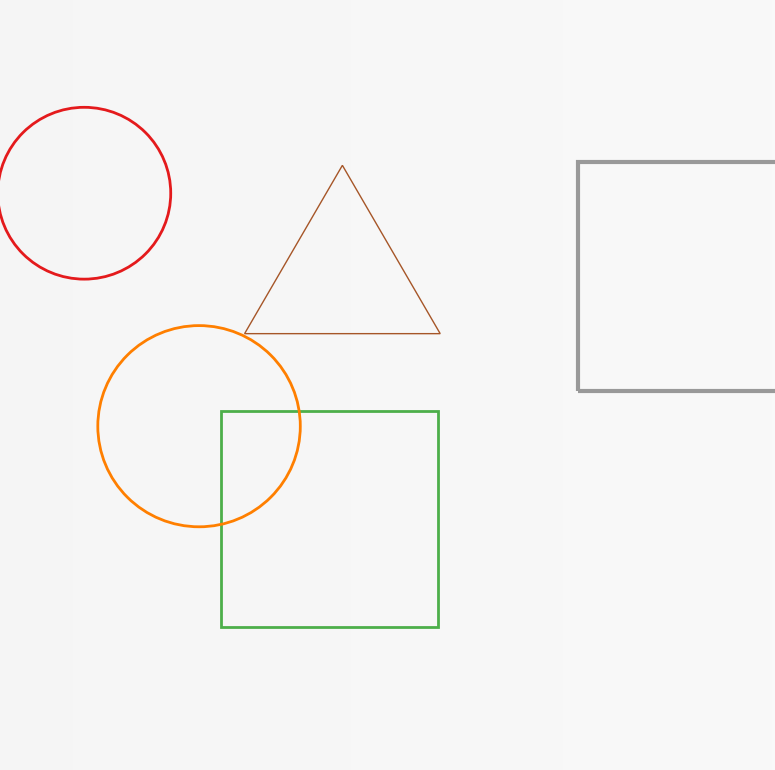[{"shape": "circle", "thickness": 1, "radius": 0.56, "center": [0.109, 0.749]}, {"shape": "square", "thickness": 1, "radius": 0.7, "center": [0.426, 0.326]}, {"shape": "circle", "thickness": 1, "radius": 0.65, "center": [0.257, 0.447]}, {"shape": "triangle", "thickness": 0.5, "radius": 0.73, "center": [0.442, 0.64]}, {"shape": "square", "thickness": 1.5, "radius": 0.74, "center": [0.895, 0.641]}]